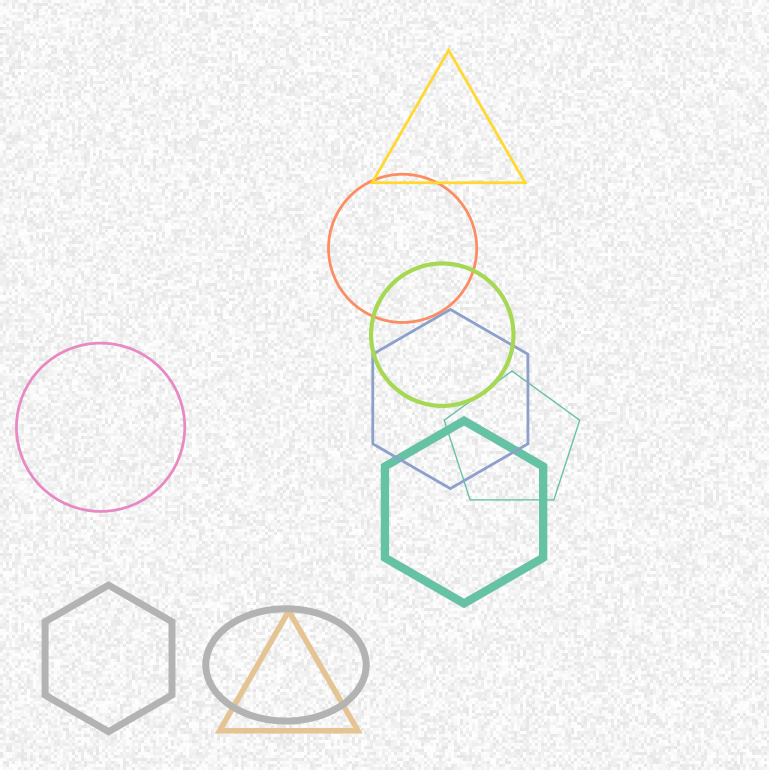[{"shape": "hexagon", "thickness": 3, "radius": 0.59, "center": [0.603, 0.335]}, {"shape": "pentagon", "thickness": 0.5, "radius": 0.46, "center": [0.665, 0.426]}, {"shape": "circle", "thickness": 1, "radius": 0.48, "center": [0.523, 0.677]}, {"shape": "hexagon", "thickness": 1, "radius": 0.58, "center": [0.585, 0.482]}, {"shape": "circle", "thickness": 1, "radius": 0.55, "center": [0.131, 0.445]}, {"shape": "circle", "thickness": 1.5, "radius": 0.46, "center": [0.574, 0.565]}, {"shape": "triangle", "thickness": 1, "radius": 0.57, "center": [0.583, 0.82]}, {"shape": "triangle", "thickness": 2, "radius": 0.52, "center": [0.375, 0.103]}, {"shape": "hexagon", "thickness": 2.5, "radius": 0.48, "center": [0.141, 0.145]}, {"shape": "oval", "thickness": 2.5, "radius": 0.52, "center": [0.371, 0.136]}]